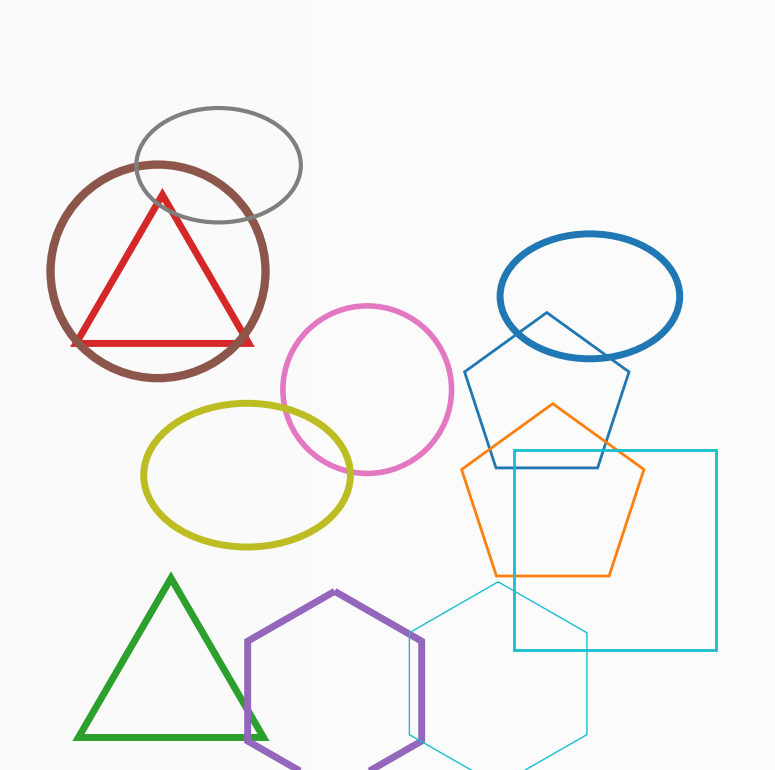[{"shape": "oval", "thickness": 2.5, "radius": 0.58, "center": [0.761, 0.615]}, {"shape": "pentagon", "thickness": 1, "radius": 0.56, "center": [0.706, 0.483]}, {"shape": "pentagon", "thickness": 1, "radius": 0.62, "center": [0.713, 0.352]}, {"shape": "triangle", "thickness": 2.5, "radius": 0.69, "center": [0.221, 0.111]}, {"shape": "triangle", "thickness": 2.5, "radius": 0.64, "center": [0.21, 0.618]}, {"shape": "hexagon", "thickness": 2.5, "radius": 0.65, "center": [0.432, 0.102]}, {"shape": "circle", "thickness": 3, "radius": 0.69, "center": [0.204, 0.648]}, {"shape": "circle", "thickness": 2, "radius": 0.54, "center": [0.474, 0.494]}, {"shape": "oval", "thickness": 1.5, "radius": 0.53, "center": [0.282, 0.785]}, {"shape": "oval", "thickness": 2.5, "radius": 0.67, "center": [0.319, 0.383]}, {"shape": "square", "thickness": 1, "radius": 0.65, "center": [0.793, 0.286]}, {"shape": "hexagon", "thickness": 0.5, "radius": 0.66, "center": [0.643, 0.112]}]